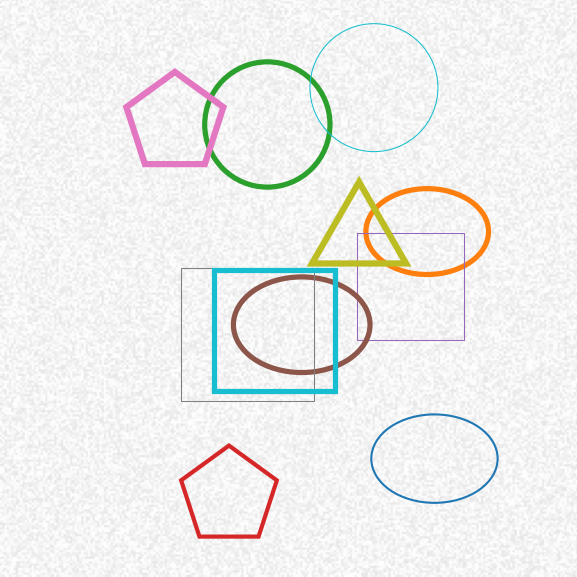[{"shape": "oval", "thickness": 1, "radius": 0.55, "center": [0.752, 0.205]}, {"shape": "oval", "thickness": 2.5, "radius": 0.53, "center": [0.74, 0.598]}, {"shape": "circle", "thickness": 2.5, "radius": 0.54, "center": [0.463, 0.784]}, {"shape": "pentagon", "thickness": 2, "radius": 0.44, "center": [0.397, 0.14]}, {"shape": "square", "thickness": 0.5, "radius": 0.46, "center": [0.711, 0.502]}, {"shape": "oval", "thickness": 2.5, "radius": 0.59, "center": [0.522, 0.437]}, {"shape": "pentagon", "thickness": 3, "radius": 0.44, "center": [0.303, 0.786]}, {"shape": "square", "thickness": 0.5, "radius": 0.58, "center": [0.429, 0.42]}, {"shape": "triangle", "thickness": 3, "radius": 0.47, "center": [0.622, 0.59]}, {"shape": "circle", "thickness": 0.5, "radius": 0.55, "center": [0.648, 0.847]}, {"shape": "square", "thickness": 2.5, "radius": 0.52, "center": [0.475, 0.427]}]